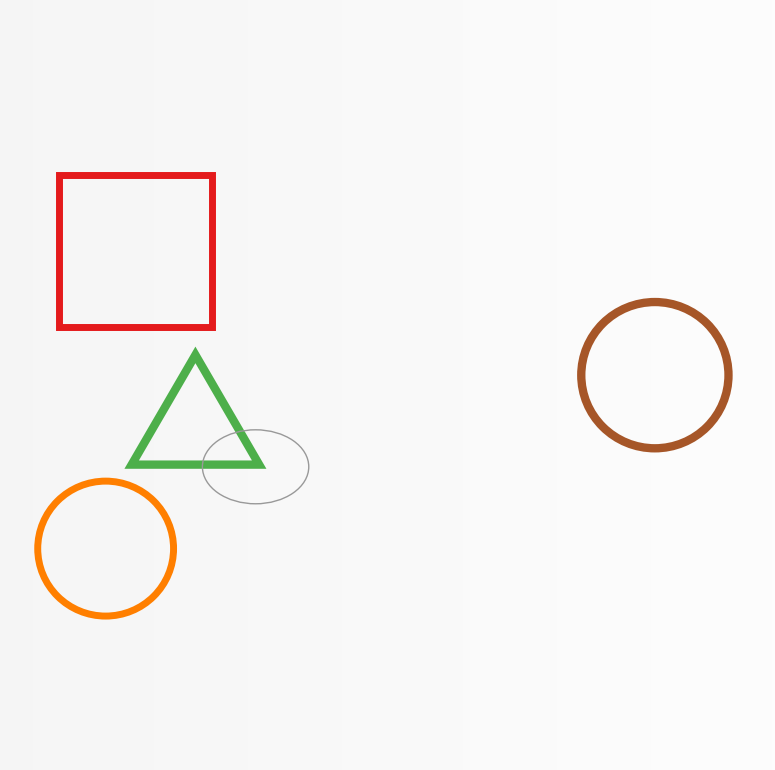[{"shape": "square", "thickness": 2.5, "radius": 0.49, "center": [0.175, 0.674]}, {"shape": "triangle", "thickness": 3, "radius": 0.47, "center": [0.252, 0.444]}, {"shape": "circle", "thickness": 2.5, "radius": 0.44, "center": [0.136, 0.288]}, {"shape": "circle", "thickness": 3, "radius": 0.47, "center": [0.845, 0.513]}, {"shape": "oval", "thickness": 0.5, "radius": 0.34, "center": [0.33, 0.394]}]